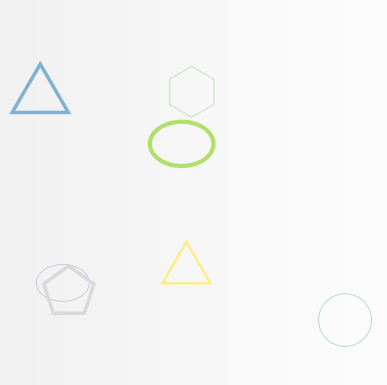[{"shape": "circle", "thickness": 0.5, "radius": 0.34, "center": [0.89, 0.169]}, {"shape": "oval", "thickness": 0.5, "radius": 0.34, "center": [0.162, 0.265]}, {"shape": "triangle", "thickness": 2.5, "radius": 0.42, "center": [0.104, 0.75]}, {"shape": "oval", "thickness": 3, "radius": 0.41, "center": [0.469, 0.626]}, {"shape": "pentagon", "thickness": 2.5, "radius": 0.34, "center": [0.178, 0.241]}, {"shape": "hexagon", "thickness": 1, "radius": 0.33, "center": [0.495, 0.762]}, {"shape": "triangle", "thickness": 1.5, "radius": 0.36, "center": [0.481, 0.3]}]